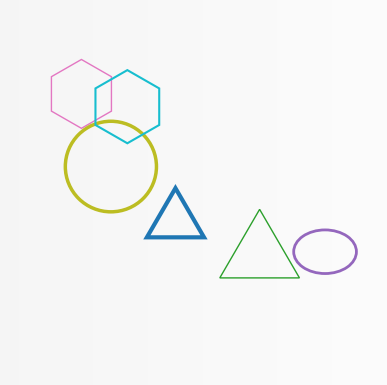[{"shape": "triangle", "thickness": 3, "radius": 0.43, "center": [0.453, 0.426]}, {"shape": "triangle", "thickness": 1, "radius": 0.59, "center": [0.67, 0.338]}, {"shape": "oval", "thickness": 2, "radius": 0.4, "center": [0.839, 0.346]}, {"shape": "hexagon", "thickness": 1, "radius": 0.45, "center": [0.21, 0.756]}, {"shape": "circle", "thickness": 2.5, "radius": 0.59, "center": [0.286, 0.567]}, {"shape": "hexagon", "thickness": 1.5, "radius": 0.47, "center": [0.329, 0.723]}]